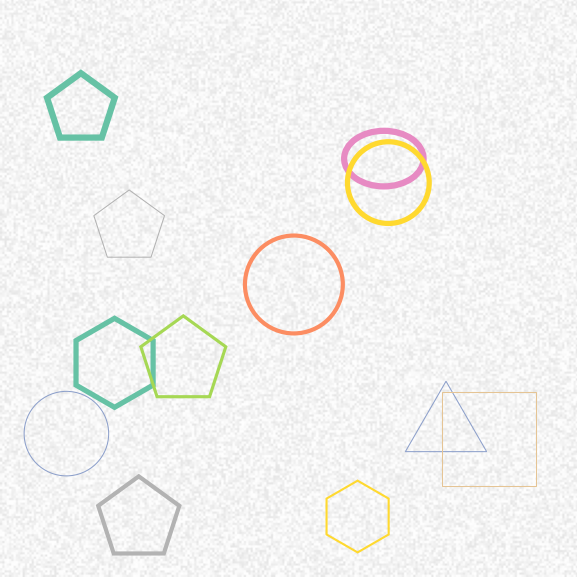[{"shape": "hexagon", "thickness": 2.5, "radius": 0.39, "center": [0.198, 0.371]}, {"shape": "pentagon", "thickness": 3, "radius": 0.31, "center": [0.14, 0.811]}, {"shape": "circle", "thickness": 2, "radius": 0.42, "center": [0.509, 0.507]}, {"shape": "triangle", "thickness": 0.5, "radius": 0.41, "center": [0.772, 0.258]}, {"shape": "circle", "thickness": 0.5, "radius": 0.37, "center": [0.115, 0.248]}, {"shape": "oval", "thickness": 3, "radius": 0.34, "center": [0.665, 0.724]}, {"shape": "pentagon", "thickness": 1.5, "radius": 0.39, "center": [0.317, 0.375]}, {"shape": "circle", "thickness": 2.5, "radius": 0.35, "center": [0.672, 0.683]}, {"shape": "hexagon", "thickness": 1, "radius": 0.31, "center": [0.619, 0.105]}, {"shape": "square", "thickness": 0.5, "radius": 0.41, "center": [0.847, 0.239]}, {"shape": "pentagon", "thickness": 0.5, "radius": 0.32, "center": [0.224, 0.606]}, {"shape": "pentagon", "thickness": 2, "radius": 0.37, "center": [0.24, 0.1]}]